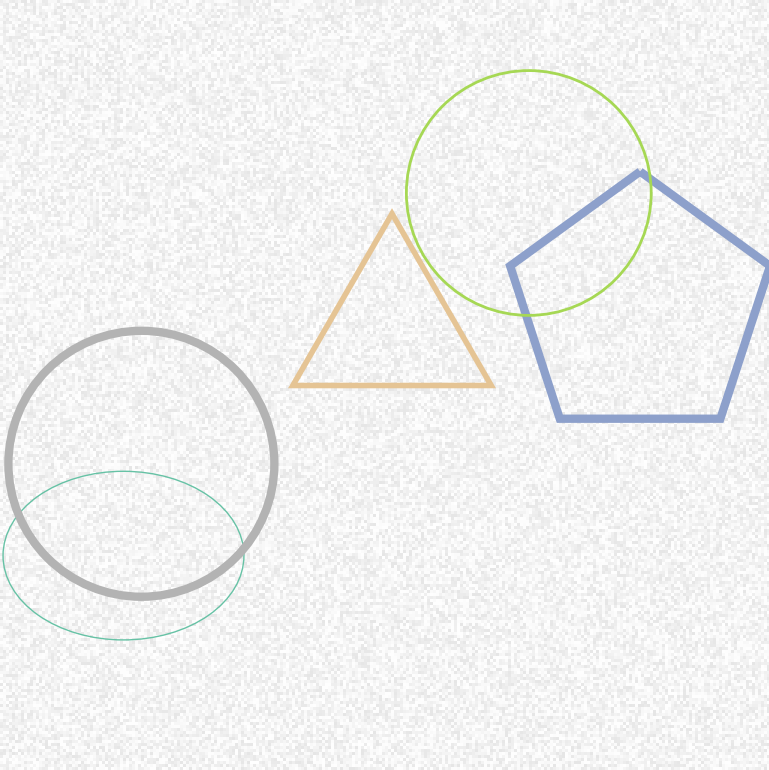[{"shape": "oval", "thickness": 0.5, "radius": 0.78, "center": [0.16, 0.278]}, {"shape": "pentagon", "thickness": 3, "radius": 0.89, "center": [0.831, 0.6]}, {"shape": "circle", "thickness": 1, "radius": 0.79, "center": [0.687, 0.749]}, {"shape": "triangle", "thickness": 2, "radius": 0.74, "center": [0.509, 0.574]}, {"shape": "circle", "thickness": 3, "radius": 0.86, "center": [0.184, 0.398]}]